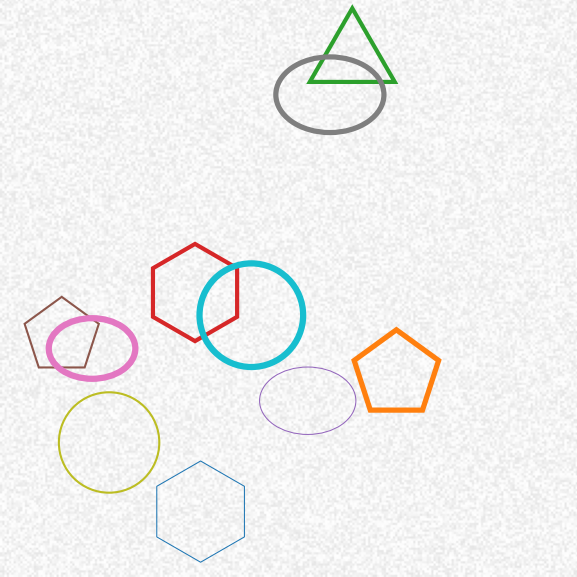[{"shape": "hexagon", "thickness": 0.5, "radius": 0.44, "center": [0.347, 0.113]}, {"shape": "pentagon", "thickness": 2.5, "radius": 0.38, "center": [0.686, 0.351]}, {"shape": "triangle", "thickness": 2, "radius": 0.42, "center": [0.61, 0.9]}, {"shape": "hexagon", "thickness": 2, "radius": 0.42, "center": [0.338, 0.493]}, {"shape": "oval", "thickness": 0.5, "radius": 0.42, "center": [0.533, 0.305]}, {"shape": "pentagon", "thickness": 1, "radius": 0.34, "center": [0.107, 0.418]}, {"shape": "oval", "thickness": 3, "radius": 0.37, "center": [0.159, 0.396]}, {"shape": "oval", "thickness": 2.5, "radius": 0.47, "center": [0.571, 0.835]}, {"shape": "circle", "thickness": 1, "radius": 0.43, "center": [0.189, 0.233]}, {"shape": "circle", "thickness": 3, "radius": 0.45, "center": [0.435, 0.453]}]